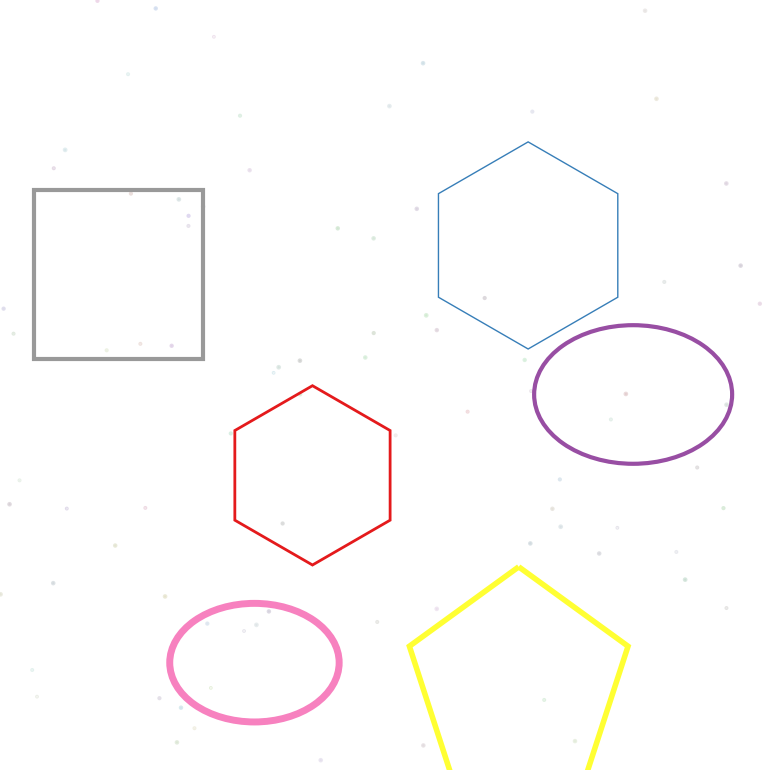[{"shape": "hexagon", "thickness": 1, "radius": 0.58, "center": [0.406, 0.383]}, {"shape": "hexagon", "thickness": 0.5, "radius": 0.67, "center": [0.686, 0.681]}, {"shape": "oval", "thickness": 1.5, "radius": 0.64, "center": [0.822, 0.488]}, {"shape": "pentagon", "thickness": 2, "radius": 0.75, "center": [0.674, 0.115]}, {"shape": "oval", "thickness": 2.5, "radius": 0.55, "center": [0.33, 0.139]}, {"shape": "square", "thickness": 1.5, "radius": 0.55, "center": [0.154, 0.644]}]